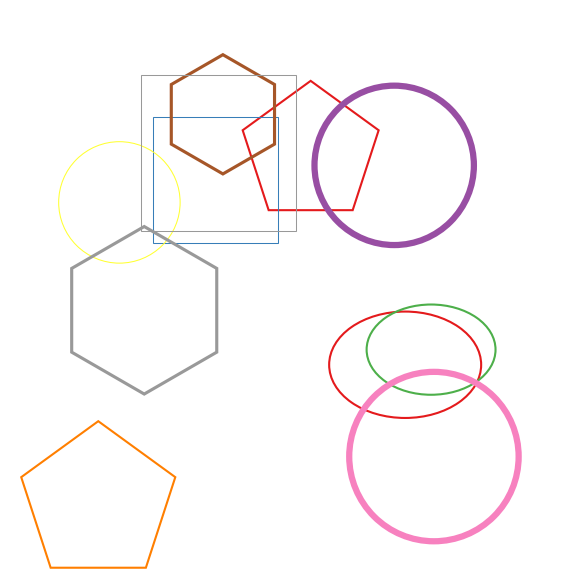[{"shape": "oval", "thickness": 1, "radius": 0.66, "center": [0.702, 0.368]}, {"shape": "pentagon", "thickness": 1, "radius": 0.62, "center": [0.538, 0.735]}, {"shape": "square", "thickness": 0.5, "radius": 0.54, "center": [0.373, 0.687]}, {"shape": "oval", "thickness": 1, "radius": 0.56, "center": [0.746, 0.394]}, {"shape": "circle", "thickness": 3, "radius": 0.69, "center": [0.683, 0.713]}, {"shape": "pentagon", "thickness": 1, "radius": 0.7, "center": [0.17, 0.13]}, {"shape": "circle", "thickness": 0.5, "radius": 0.53, "center": [0.207, 0.649]}, {"shape": "hexagon", "thickness": 1.5, "radius": 0.52, "center": [0.386, 0.801]}, {"shape": "circle", "thickness": 3, "radius": 0.73, "center": [0.751, 0.209]}, {"shape": "square", "thickness": 0.5, "radius": 0.67, "center": [0.379, 0.734]}, {"shape": "hexagon", "thickness": 1.5, "radius": 0.73, "center": [0.25, 0.462]}]